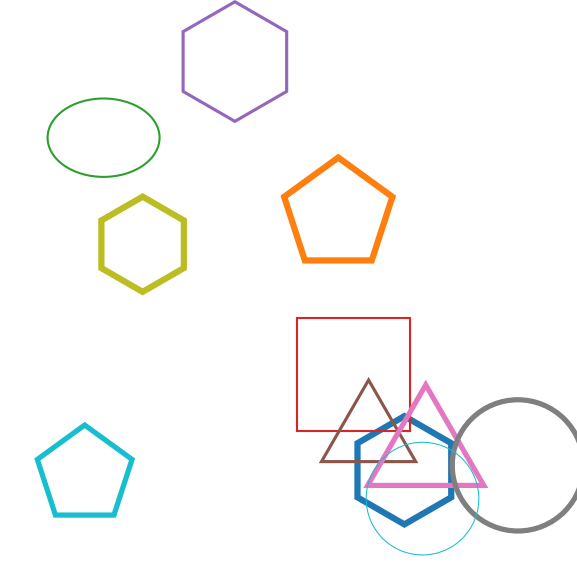[{"shape": "hexagon", "thickness": 3, "radius": 0.47, "center": [0.7, 0.185]}, {"shape": "pentagon", "thickness": 3, "radius": 0.49, "center": [0.586, 0.628]}, {"shape": "oval", "thickness": 1, "radius": 0.48, "center": [0.179, 0.761]}, {"shape": "square", "thickness": 1, "radius": 0.49, "center": [0.612, 0.351]}, {"shape": "hexagon", "thickness": 1.5, "radius": 0.52, "center": [0.407, 0.893]}, {"shape": "triangle", "thickness": 1.5, "radius": 0.47, "center": [0.638, 0.247]}, {"shape": "triangle", "thickness": 2.5, "radius": 0.58, "center": [0.737, 0.217]}, {"shape": "circle", "thickness": 2.5, "radius": 0.57, "center": [0.897, 0.193]}, {"shape": "hexagon", "thickness": 3, "radius": 0.41, "center": [0.247, 0.576]}, {"shape": "circle", "thickness": 0.5, "radius": 0.49, "center": [0.732, 0.136]}, {"shape": "pentagon", "thickness": 2.5, "radius": 0.43, "center": [0.147, 0.177]}]